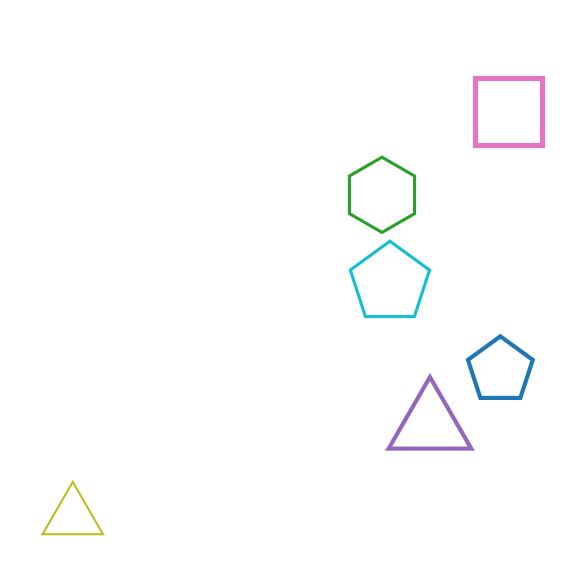[{"shape": "pentagon", "thickness": 2, "radius": 0.29, "center": [0.866, 0.358]}, {"shape": "hexagon", "thickness": 1.5, "radius": 0.33, "center": [0.661, 0.662]}, {"shape": "triangle", "thickness": 2, "radius": 0.41, "center": [0.745, 0.264]}, {"shape": "square", "thickness": 2.5, "radius": 0.29, "center": [0.881, 0.806]}, {"shape": "triangle", "thickness": 1, "radius": 0.3, "center": [0.126, 0.104]}, {"shape": "pentagon", "thickness": 1.5, "radius": 0.36, "center": [0.675, 0.509]}]